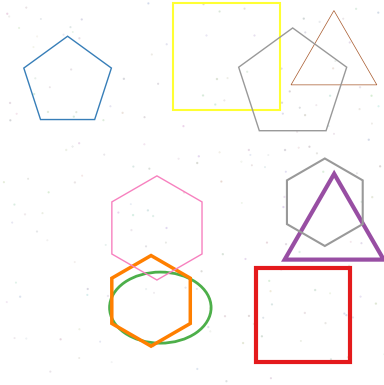[{"shape": "square", "thickness": 3, "radius": 0.61, "center": [0.786, 0.182]}, {"shape": "pentagon", "thickness": 1, "radius": 0.6, "center": [0.176, 0.786]}, {"shape": "oval", "thickness": 2, "radius": 0.66, "center": [0.416, 0.201]}, {"shape": "triangle", "thickness": 3, "radius": 0.74, "center": [0.868, 0.4]}, {"shape": "hexagon", "thickness": 2.5, "radius": 0.59, "center": [0.392, 0.219]}, {"shape": "square", "thickness": 1.5, "radius": 0.69, "center": [0.588, 0.853]}, {"shape": "triangle", "thickness": 0.5, "radius": 0.64, "center": [0.867, 0.844]}, {"shape": "hexagon", "thickness": 1, "radius": 0.68, "center": [0.408, 0.408]}, {"shape": "hexagon", "thickness": 1.5, "radius": 0.57, "center": [0.844, 0.475]}, {"shape": "pentagon", "thickness": 1, "radius": 0.74, "center": [0.76, 0.78]}]